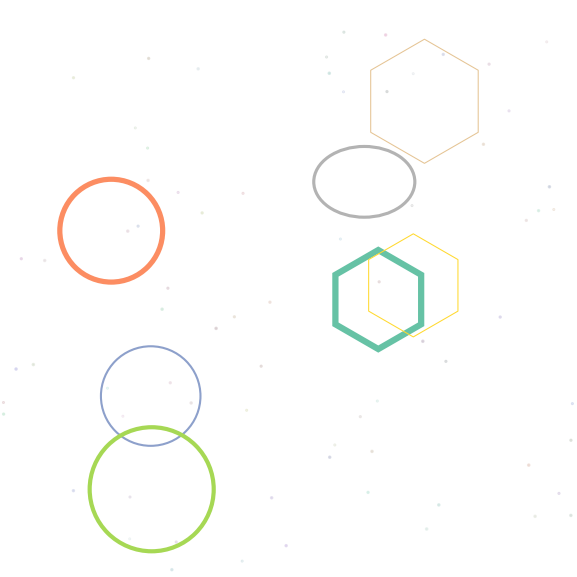[{"shape": "hexagon", "thickness": 3, "radius": 0.43, "center": [0.655, 0.48]}, {"shape": "circle", "thickness": 2.5, "radius": 0.45, "center": [0.193, 0.6]}, {"shape": "circle", "thickness": 1, "radius": 0.43, "center": [0.261, 0.313]}, {"shape": "circle", "thickness": 2, "radius": 0.54, "center": [0.263, 0.152]}, {"shape": "hexagon", "thickness": 0.5, "radius": 0.45, "center": [0.716, 0.505]}, {"shape": "hexagon", "thickness": 0.5, "radius": 0.54, "center": [0.735, 0.824]}, {"shape": "oval", "thickness": 1.5, "radius": 0.44, "center": [0.631, 0.684]}]